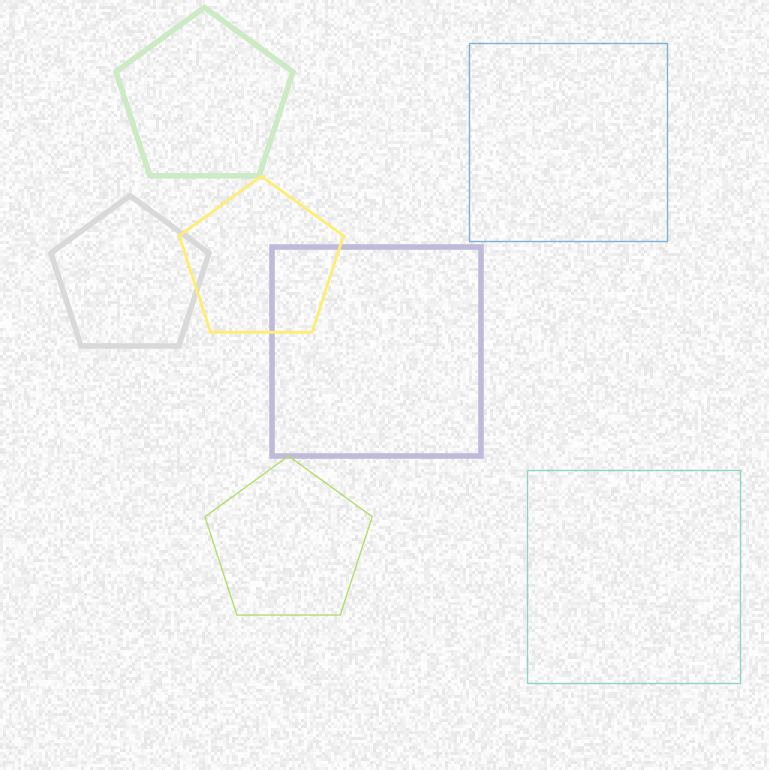[{"shape": "square", "thickness": 0.5, "radius": 0.69, "center": [0.822, 0.251]}, {"shape": "square", "thickness": 2, "radius": 0.68, "center": [0.489, 0.544]}, {"shape": "square", "thickness": 0.5, "radius": 0.64, "center": [0.738, 0.816]}, {"shape": "pentagon", "thickness": 0.5, "radius": 0.57, "center": [0.375, 0.294]}, {"shape": "pentagon", "thickness": 2, "radius": 0.54, "center": [0.169, 0.638]}, {"shape": "pentagon", "thickness": 2, "radius": 0.6, "center": [0.265, 0.869]}, {"shape": "pentagon", "thickness": 1, "radius": 0.56, "center": [0.339, 0.659]}]